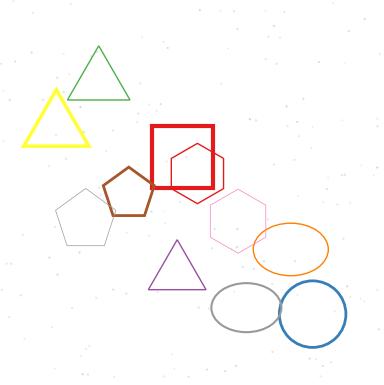[{"shape": "hexagon", "thickness": 1, "radius": 0.39, "center": [0.513, 0.549]}, {"shape": "square", "thickness": 3, "radius": 0.4, "center": [0.474, 0.592]}, {"shape": "circle", "thickness": 2, "radius": 0.43, "center": [0.812, 0.184]}, {"shape": "triangle", "thickness": 1, "radius": 0.47, "center": [0.256, 0.787]}, {"shape": "triangle", "thickness": 1, "radius": 0.43, "center": [0.46, 0.291]}, {"shape": "oval", "thickness": 1, "radius": 0.49, "center": [0.755, 0.352]}, {"shape": "triangle", "thickness": 2.5, "radius": 0.49, "center": [0.146, 0.669]}, {"shape": "pentagon", "thickness": 2, "radius": 0.35, "center": [0.334, 0.496]}, {"shape": "hexagon", "thickness": 0.5, "radius": 0.42, "center": [0.618, 0.425]}, {"shape": "oval", "thickness": 1.5, "radius": 0.45, "center": [0.64, 0.201]}, {"shape": "pentagon", "thickness": 0.5, "radius": 0.41, "center": [0.223, 0.428]}]